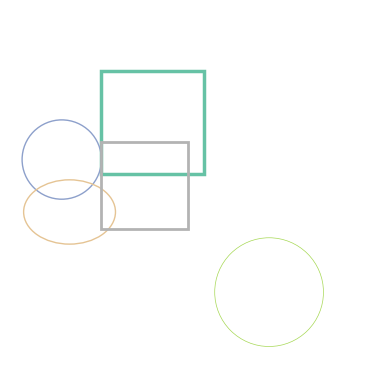[{"shape": "square", "thickness": 2.5, "radius": 0.67, "center": [0.397, 0.681]}, {"shape": "circle", "thickness": 1, "radius": 0.52, "center": [0.16, 0.586]}, {"shape": "circle", "thickness": 0.5, "radius": 0.71, "center": [0.699, 0.241]}, {"shape": "oval", "thickness": 1, "radius": 0.6, "center": [0.181, 0.449]}, {"shape": "square", "thickness": 2, "radius": 0.57, "center": [0.376, 0.518]}]